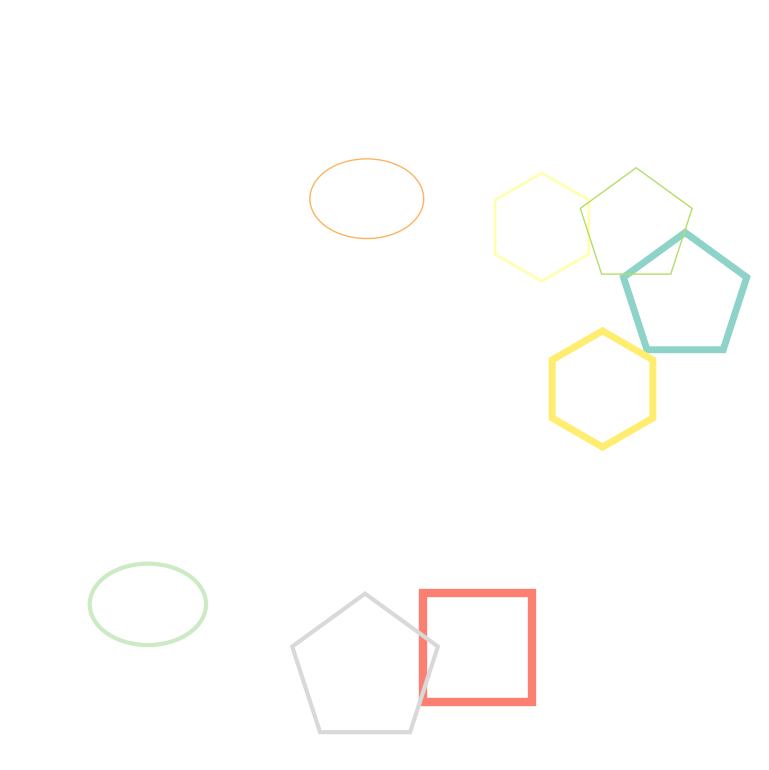[{"shape": "pentagon", "thickness": 2.5, "radius": 0.42, "center": [0.89, 0.614]}, {"shape": "hexagon", "thickness": 1, "radius": 0.35, "center": [0.704, 0.705]}, {"shape": "square", "thickness": 3, "radius": 0.35, "center": [0.62, 0.159]}, {"shape": "oval", "thickness": 0.5, "radius": 0.37, "center": [0.476, 0.742]}, {"shape": "pentagon", "thickness": 0.5, "radius": 0.38, "center": [0.826, 0.706]}, {"shape": "pentagon", "thickness": 1.5, "radius": 0.5, "center": [0.474, 0.13]}, {"shape": "oval", "thickness": 1.5, "radius": 0.38, "center": [0.192, 0.215]}, {"shape": "hexagon", "thickness": 2.5, "radius": 0.38, "center": [0.782, 0.495]}]